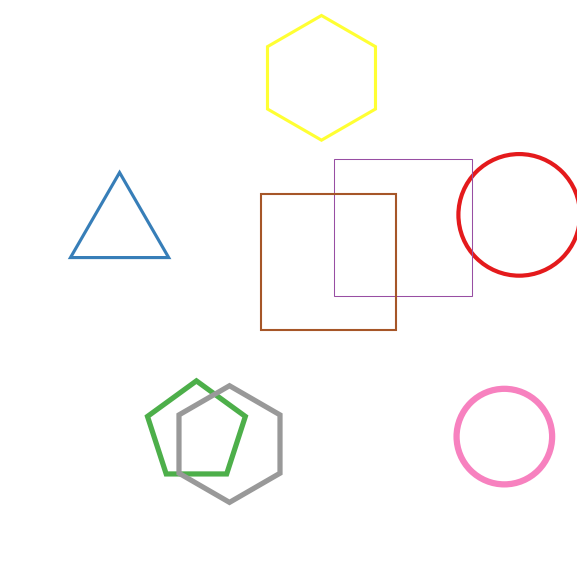[{"shape": "circle", "thickness": 2, "radius": 0.53, "center": [0.899, 0.627]}, {"shape": "triangle", "thickness": 1.5, "radius": 0.49, "center": [0.207, 0.602]}, {"shape": "pentagon", "thickness": 2.5, "radius": 0.45, "center": [0.34, 0.251]}, {"shape": "square", "thickness": 0.5, "radius": 0.6, "center": [0.698, 0.605]}, {"shape": "hexagon", "thickness": 1.5, "radius": 0.54, "center": [0.557, 0.864]}, {"shape": "square", "thickness": 1, "radius": 0.59, "center": [0.569, 0.546]}, {"shape": "circle", "thickness": 3, "radius": 0.41, "center": [0.873, 0.243]}, {"shape": "hexagon", "thickness": 2.5, "radius": 0.5, "center": [0.397, 0.23]}]